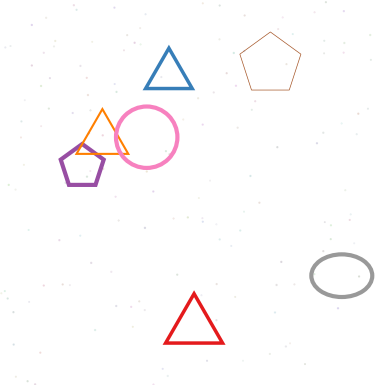[{"shape": "triangle", "thickness": 2.5, "radius": 0.43, "center": [0.504, 0.152]}, {"shape": "triangle", "thickness": 2.5, "radius": 0.35, "center": [0.439, 0.805]}, {"shape": "pentagon", "thickness": 3, "radius": 0.29, "center": [0.214, 0.567]}, {"shape": "triangle", "thickness": 1.5, "radius": 0.39, "center": [0.266, 0.639]}, {"shape": "pentagon", "thickness": 0.5, "radius": 0.42, "center": [0.702, 0.834]}, {"shape": "circle", "thickness": 3, "radius": 0.4, "center": [0.381, 0.644]}, {"shape": "oval", "thickness": 3, "radius": 0.4, "center": [0.888, 0.284]}]